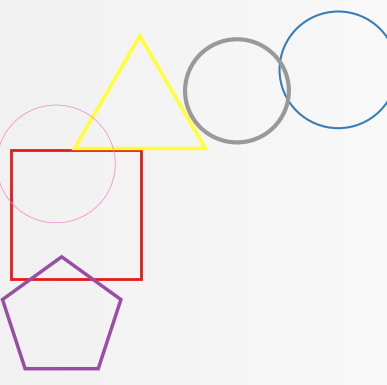[{"shape": "square", "thickness": 2, "radius": 0.84, "center": [0.195, 0.442]}, {"shape": "circle", "thickness": 1.5, "radius": 0.76, "center": [0.873, 0.819]}, {"shape": "pentagon", "thickness": 2.5, "radius": 0.8, "center": [0.159, 0.172]}, {"shape": "triangle", "thickness": 2.5, "radius": 0.98, "center": [0.361, 0.712]}, {"shape": "circle", "thickness": 0.5, "radius": 0.76, "center": [0.145, 0.574]}, {"shape": "circle", "thickness": 3, "radius": 0.67, "center": [0.612, 0.764]}]